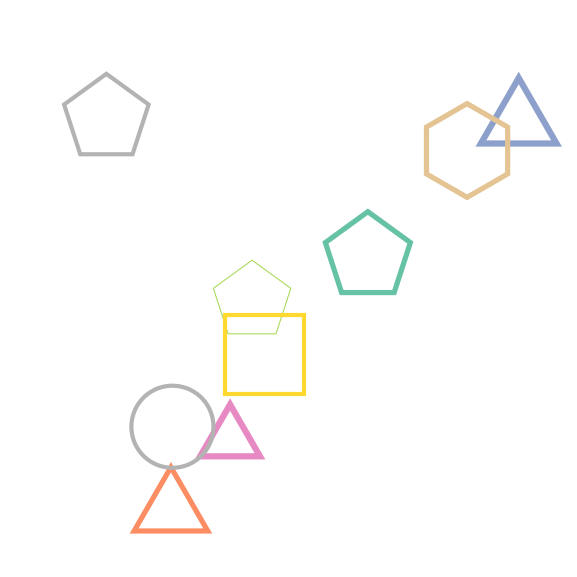[{"shape": "pentagon", "thickness": 2.5, "radius": 0.39, "center": [0.637, 0.555]}, {"shape": "triangle", "thickness": 2.5, "radius": 0.37, "center": [0.296, 0.116]}, {"shape": "triangle", "thickness": 3, "radius": 0.38, "center": [0.898, 0.788]}, {"shape": "triangle", "thickness": 3, "radius": 0.3, "center": [0.398, 0.239]}, {"shape": "pentagon", "thickness": 0.5, "radius": 0.35, "center": [0.437, 0.478]}, {"shape": "square", "thickness": 2, "radius": 0.34, "center": [0.458, 0.385]}, {"shape": "hexagon", "thickness": 2.5, "radius": 0.41, "center": [0.809, 0.739]}, {"shape": "pentagon", "thickness": 2, "radius": 0.38, "center": [0.184, 0.794]}, {"shape": "circle", "thickness": 2, "radius": 0.36, "center": [0.299, 0.26]}]